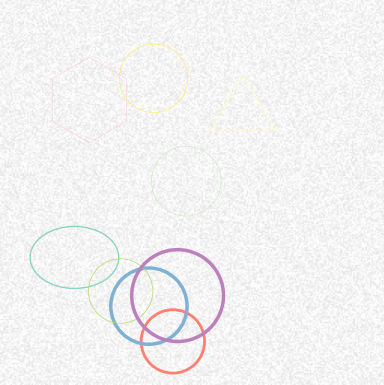[{"shape": "oval", "thickness": 1, "radius": 0.58, "center": [0.193, 0.331]}, {"shape": "triangle", "thickness": 0.5, "radius": 0.48, "center": [0.63, 0.711]}, {"shape": "circle", "thickness": 2, "radius": 0.41, "center": [0.449, 0.113]}, {"shape": "circle", "thickness": 2.5, "radius": 0.5, "center": [0.387, 0.205]}, {"shape": "circle", "thickness": 0.5, "radius": 0.42, "center": [0.313, 0.244]}, {"shape": "hexagon", "thickness": 0.5, "radius": 0.56, "center": [0.232, 0.74]}, {"shape": "circle", "thickness": 2.5, "radius": 0.6, "center": [0.461, 0.232]}, {"shape": "circle", "thickness": 0.5, "radius": 0.45, "center": [0.484, 0.529]}, {"shape": "circle", "thickness": 0.5, "radius": 0.44, "center": [0.399, 0.797]}]